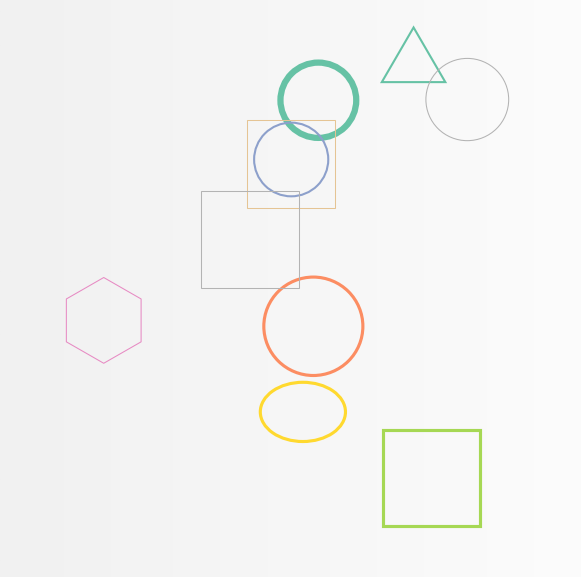[{"shape": "circle", "thickness": 3, "radius": 0.33, "center": [0.548, 0.826]}, {"shape": "triangle", "thickness": 1, "radius": 0.32, "center": [0.712, 0.888]}, {"shape": "circle", "thickness": 1.5, "radius": 0.43, "center": [0.539, 0.434]}, {"shape": "circle", "thickness": 1, "radius": 0.32, "center": [0.501, 0.723]}, {"shape": "hexagon", "thickness": 0.5, "radius": 0.37, "center": [0.178, 0.444]}, {"shape": "square", "thickness": 1.5, "radius": 0.42, "center": [0.743, 0.171]}, {"shape": "oval", "thickness": 1.5, "radius": 0.37, "center": [0.521, 0.286]}, {"shape": "square", "thickness": 0.5, "radius": 0.38, "center": [0.501, 0.715]}, {"shape": "circle", "thickness": 0.5, "radius": 0.36, "center": [0.804, 0.827]}, {"shape": "square", "thickness": 0.5, "radius": 0.42, "center": [0.43, 0.584]}]